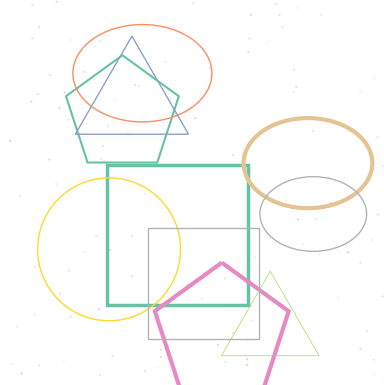[{"shape": "pentagon", "thickness": 1.5, "radius": 0.77, "center": [0.318, 0.702]}, {"shape": "square", "thickness": 2.5, "radius": 0.91, "center": [0.462, 0.39]}, {"shape": "oval", "thickness": 1, "radius": 0.9, "center": [0.37, 0.81]}, {"shape": "triangle", "thickness": 1, "radius": 0.85, "center": [0.343, 0.736]}, {"shape": "pentagon", "thickness": 3, "radius": 0.91, "center": [0.576, 0.135]}, {"shape": "triangle", "thickness": 0.5, "radius": 0.73, "center": [0.702, 0.149]}, {"shape": "circle", "thickness": 1, "radius": 0.93, "center": [0.283, 0.352]}, {"shape": "oval", "thickness": 3, "radius": 0.84, "center": [0.8, 0.576]}, {"shape": "oval", "thickness": 1, "radius": 0.69, "center": [0.814, 0.444]}, {"shape": "square", "thickness": 1, "radius": 0.72, "center": [0.528, 0.264]}]